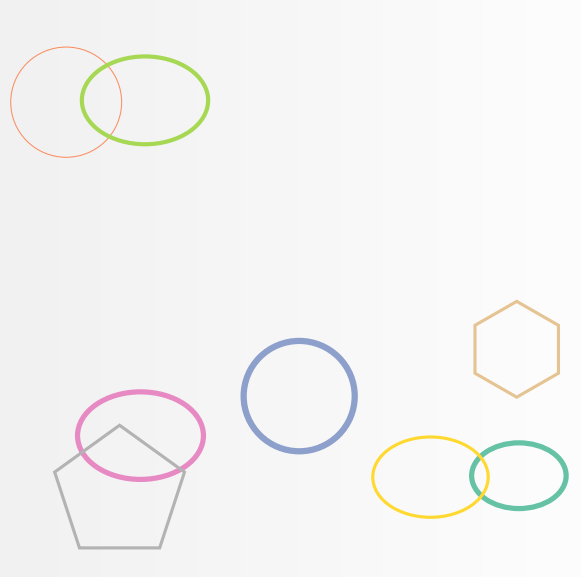[{"shape": "oval", "thickness": 2.5, "radius": 0.41, "center": [0.893, 0.175]}, {"shape": "circle", "thickness": 0.5, "radius": 0.48, "center": [0.114, 0.822]}, {"shape": "circle", "thickness": 3, "radius": 0.48, "center": [0.515, 0.313]}, {"shape": "oval", "thickness": 2.5, "radius": 0.54, "center": [0.242, 0.245]}, {"shape": "oval", "thickness": 2, "radius": 0.54, "center": [0.249, 0.825]}, {"shape": "oval", "thickness": 1.5, "radius": 0.5, "center": [0.741, 0.173]}, {"shape": "hexagon", "thickness": 1.5, "radius": 0.41, "center": [0.889, 0.394]}, {"shape": "pentagon", "thickness": 1.5, "radius": 0.59, "center": [0.206, 0.145]}]